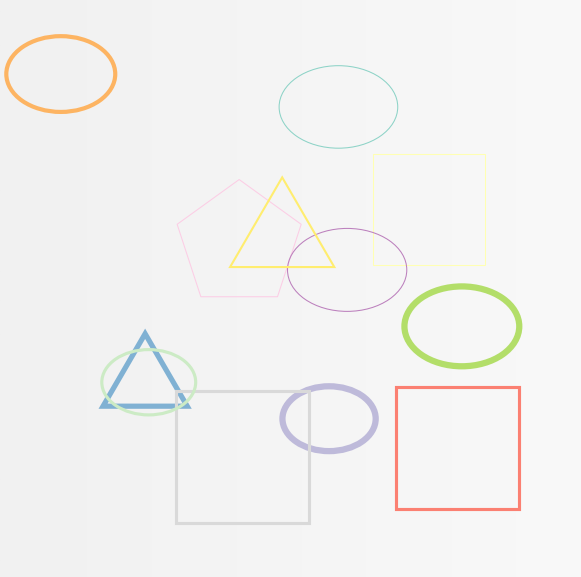[{"shape": "oval", "thickness": 0.5, "radius": 0.51, "center": [0.582, 0.814]}, {"shape": "square", "thickness": 0.5, "radius": 0.48, "center": [0.738, 0.636]}, {"shape": "oval", "thickness": 3, "radius": 0.4, "center": [0.566, 0.274]}, {"shape": "square", "thickness": 1.5, "radius": 0.53, "center": [0.787, 0.223]}, {"shape": "triangle", "thickness": 2.5, "radius": 0.42, "center": [0.25, 0.338]}, {"shape": "oval", "thickness": 2, "radius": 0.47, "center": [0.105, 0.871]}, {"shape": "oval", "thickness": 3, "radius": 0.49, "center": [0.795, 0.434]}, {"shape": "pentagon", "thickness": 0.5, "radius": 0.56, "center": [0.411, 0.576]}, {"shape": "square", "thickness": 1.5, "radius": 0.57, "center": [0.418, 0.208]}, {"shape": "oval", "thickness": 0.5, "radius": 0.51, "center": [0.597, 0.532]}, {"shape": "oval", "thickness": 1.5, "radius": 0.4, "center": [0.256, 0.337]}, {"shape": "triangle", "thickness": 1, "radius": 0.52, "center": [0.485, 0.588]}]